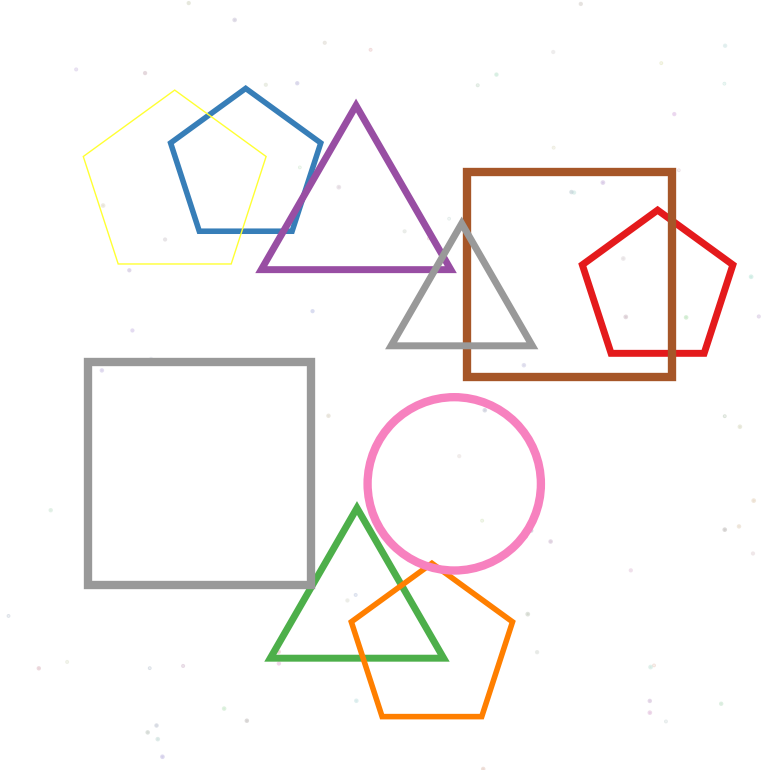[{"shape": "pentagon", "thickness": 2.5, "radius": 0.51, "center": [0.854, 0.624]}, {"shape": "pentagon", "thickness": 2, "radius": 0.51, "center": [0.319, 0.783]}, {"shape": "triangle", "thickness": 2.5, "radius": 0.65, "center": [0.464, 0.21]}, {"shape": "triangle", "thickness": 2.5, "radius": 0.71, "center": [0.462, 0.721]}, {"shape": "pentagon", "thickness": 2, "radius": 0.55, "center": [0.561, 0.158]}, {"shape": "pentagon", "thickness": 0.5, "radius": 0.62, "center": [0.227, 0.758]}, {"shape": "square", "thickness": 3, "radius": 0.66, "center": [0.74, 0.644]}, {"shape": "circle", "thickness": 3, "radius": 0.56, "center": [0.59, 0.372]}, {"shape": "triangle", "thickness": 2.5, "radius": 0.53, "center": [0.6, 0.604]}, {"shape": "square", "thickness": 3, "radius": 0.72, "center": [0.259, 0.385]}]